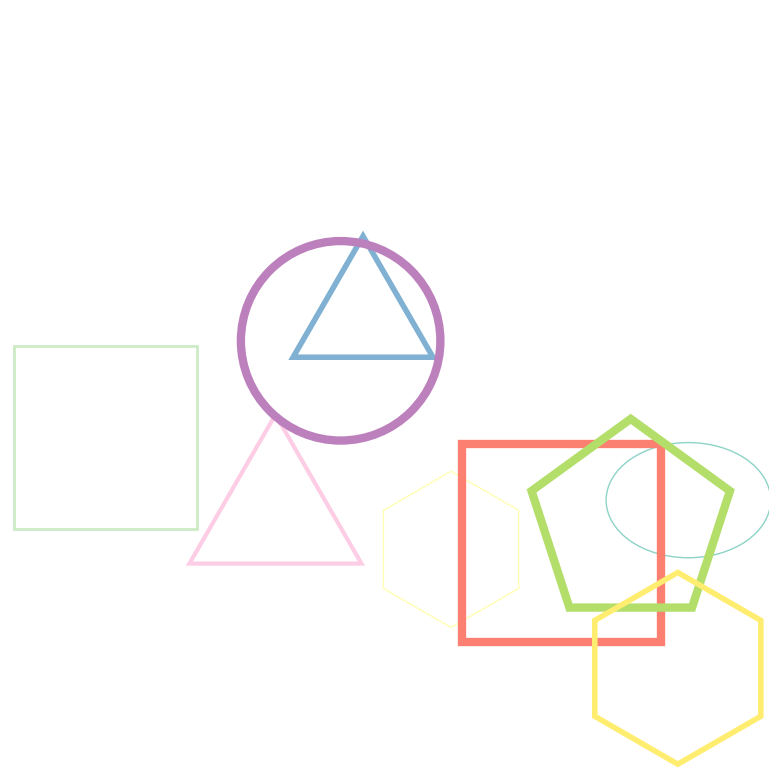[{"shape": "oval", "thickness": 0.5, "radius": 0.53, "center": [0.894, 0.35]}, {"shape": "hexagon", "thickness": 0.5, "radius": 0.51, "center": [0.586, 0.287]}, {"shape": "square", "thickness": 3, "radius": 0.64, "center": [0.729, 0.295]}, {"shape": "triangle", "thickness": 2, "radius": 0.52, "center": [0.471, 0.588]}, {"shape": "pentagon", "thickness": 3, "radius": 0.68, "center": [0.819, 0.321]}, {"shape": "triangle", "thickness": 1.5, "radius": 0.64, "center": [0.358, 0.333]}, {"shape": "circle", "thickness": 3, "radius": 0.65, "center": [0.442, 0.557]}, {"shape": "square", "thickness": 1, "radius": 0.59, "center": [0.137, 0.432]}, {"shape": "hexagon", "thickness": 2, "radius": 0.62, "center": [0.88, 0.132]}]